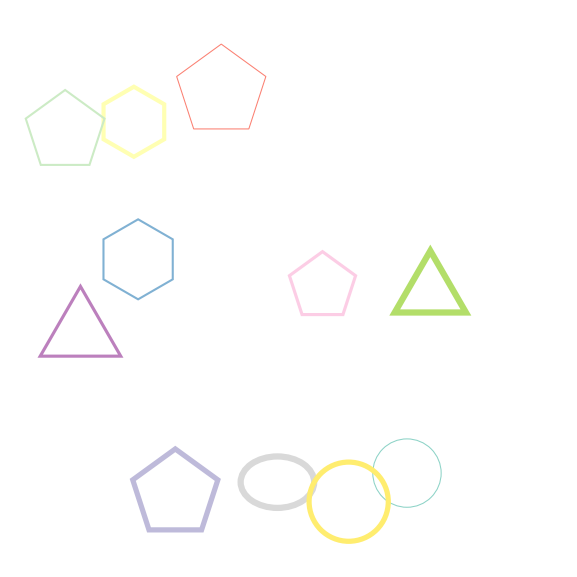[{"shape": "circle", "thickness": 0.5, "radius": 0.3, "center": [0.705, 0.18]}, {"shape": "hexagon", "thickness": 2, "radius": 0.3, "center": [0.232, 0.788]}, {"shape": "pentagon", "thickness": 2.5, "radius": 0.39, "center": [0.304, 0.144]}, {"shape": "pentagon", "thickness": 0.5, "radius": 0.41, "center": [0.383, 0.842]}, {"shape": "hexagon", "thickness": 1, "radius": 0.35, "center": [0.239, 0.55]}, {"shape": "triangle", "thickness": 3, "radius": 0.36, "center": [0.745, 0.494]}, {"shape": "pentagon", "thickness": 1.5, "radius": 0.3, "center": [0.558, 0.503]}, {"shape": "oval", "thickness": 3, "radius": 0.32, "center": [0.48, 0.164]}, {"shape": "triangle", "thickness": 1.5, "radius": 0.4, "center": [0.139, 0.423]}, {"shape": "pentagon", "thickness": 1, "radius": 0.36, "center": [0.113, 0.772]}, {"shape": "circle", "thickness": 2.5, "radius": 0.34, "center": [0.604, 0.13]}]